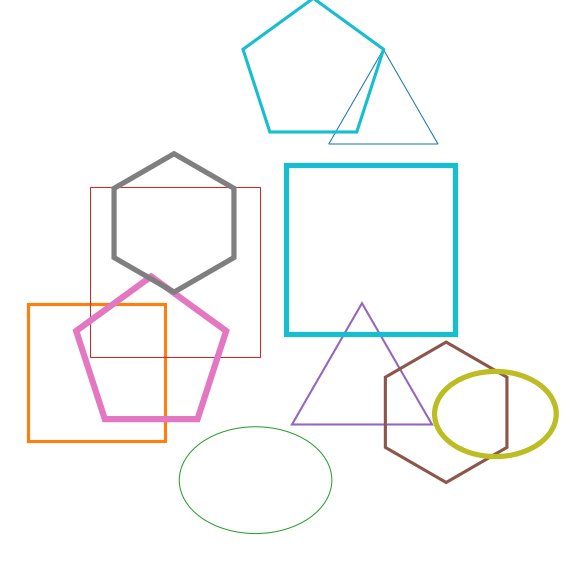[{"shape": "triangle", "thickness": 0.5, "radius": 0.55, "center": [0.664, 0.804]}, {"shape": "square", "thickness": 1.5, "radius": 0.59, "center": [0.167, 0.355]}, {"shape": "oval", "thickness": 0.5, "radius": 0.66, "center": [0.443, 0.168]}, {"shape": "square", "thickness": 0.5, "radius": 0.74, "center": [0.303, 0.528]}, {"shape": "triangle", "thickness": 1, "radius": 0.7, "center": [0.627, 0.334]}, {"shape": "hexagon", "thickness": 1.5, "radius": 0.61, "center": [0.773, 0.285]}, {"shape": "pentagon", "thickness": 3, "radius": 0.68, "center": [0.262, 0.384]}, {"shape": "hexagon", "thickness": 2.5, "radius": 0.6, "center": [0.301, 0.613]}, {"shape": "oval", "thickness": 2.5, "radius": 0.53, "center": [0.858, 0.282]}, {"shape": "pentagon", "thickness": 1.5, "radius": 0.64, "center": [0.543, 0.874]}, {"shape": "square", "thickness": 2.5, "radius": 0.73, "center": [0.642, 0.567]}]